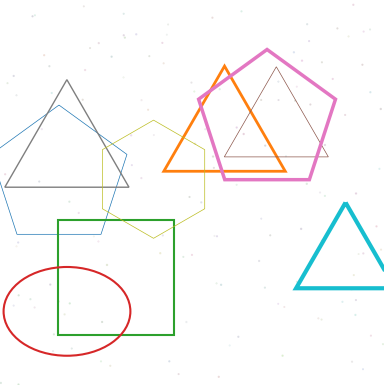[{"shape": "pentagon", "thickness": 0.5, "radius": 0.93, "center": [0.153, 0.542]}, {"shape": "triangle", "thickness": 2, "radius": 0.91, "center": [0.583, 0.646]}, {"shape": "square", "thickness": 1.5, "radius": 0.75, "center": [0.301, 0.278]}, {"shape": "oval", "thickness": 1.5, "radius": 0.82, "center": [0.174, 0.191]}, {"shape": "triangle", "thickness": 0.5, "radius": 0.78, "center": [0.718, 0.671]}, {"shape": "pentagon", "thickness": 2.5, "radius": 0.93, "center": [0.694, 0.684]}, {"shape": "triangle", "thickness": 1, "radius": 0.93, "center": [0.174, 0.607]}, {"shape": "hexagon", "thickness": 0.5, "radius": 0.77, "center": [0.399, 0.534]}, {"shape": "triangle", "thickness": 3, "radius": 0.74, "center": [0.898, 0.325]}]